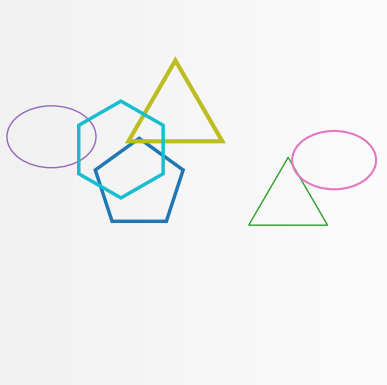[{"shape": "pentagon", "thickness": 2.5, "radius": 0.6, "center": [0.359, 0.522]}, {"shape": "triangle", "thickness": 1, "radius": 0.59, "center": [0.744, 0.474]}, {"shape": "oval", "thickness": 1, "radius": 0.57, "center": [0.133, 0.645]}, {"shape": "oval", "thickness": 1.5, "radius": 0.54, "center": [0.862, 0.584]}, {"shape": "triangle", "thickness": 3, "radius": 0.7, "center": [0.453, 0.703]}, {"shape": "hexagon", "thickness": 2.5, "radius": 0.63, "center": [0.312, 0.612]}]